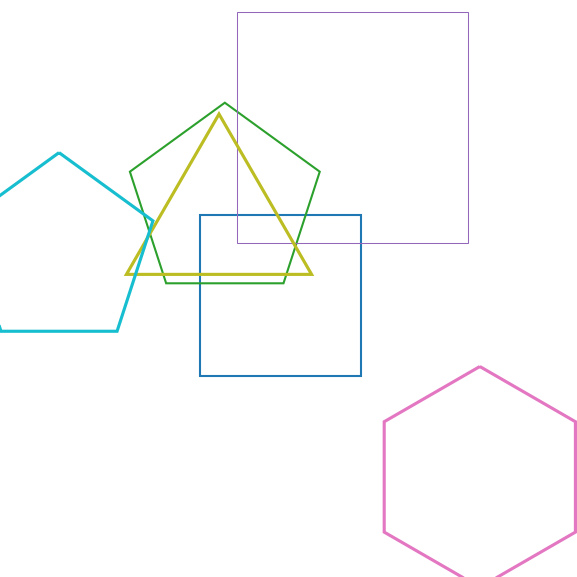[{"shape": "square", "thickness": 1, "radius": 0.7, "center": [0.485, 0.487]}, {"shape": "pentagon", "thickness": 1, "radius": 0.86, "center": [0.389, 0.648]}, {"shape": "square", "thickness": 0.5, "radius": 1.0, "center": [0.61, 0.778]}, {"shape": "hexagon", "thickness": 1.5, "radius": 0.96, "center": [0.831, 0.173]}, {"shape": "triangle", "thickness": 1.5, "radius": 0.93, "center": [0.379, 0.617]}, {"shape": "pentagon", "thickness": 1.5, "radius": 0.85, "center": [0.102, 0.564]}]